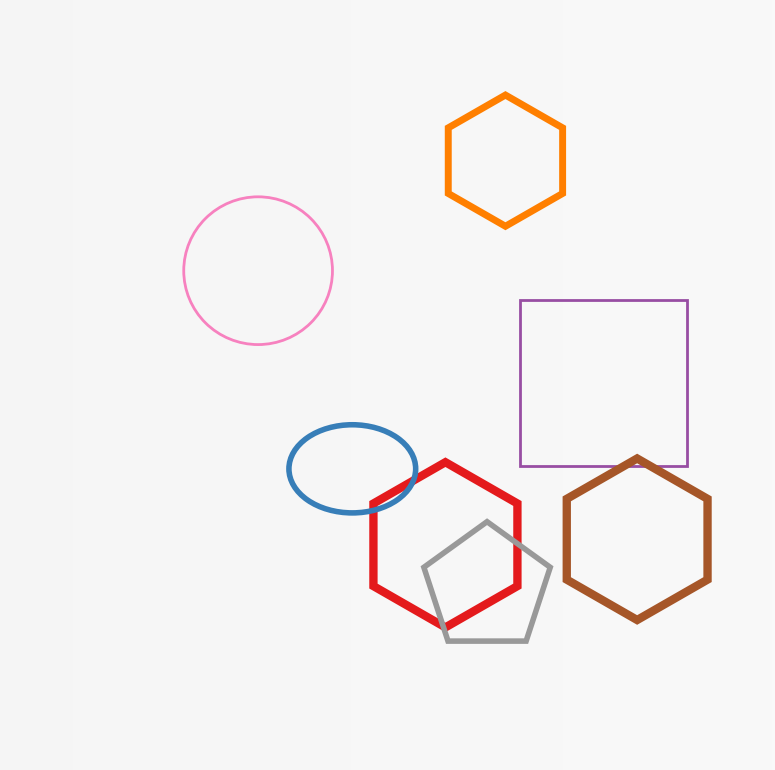[{"shape": "hexagon", "thickness": 3, "radius": 0.54, "center": [0.575, 0.292]}, {"shape": "oval", "thickness": 2, "radius": 0.41, "center": [0.455, 0.391]}, {"shape": "square", "thickness": 1, "radius": 0.54, "center": [0.778, 0.502]}, {"shape": "hexagon", "thickness": 2.5, "radius": 0.43, "center": [0.652, 0.791]}, {"shape": "hexagon", "thickness": 3, "radius": 0.52, "center": [0.822, 0.3]}, {"shape": "circle", "thickness": 1, "radius": 0.48, "center": [0.333, 0.648]}, {"shape": "pentagon", "thickness": 2, "radius": 0.43, "center": [0.628, 0.237]}]